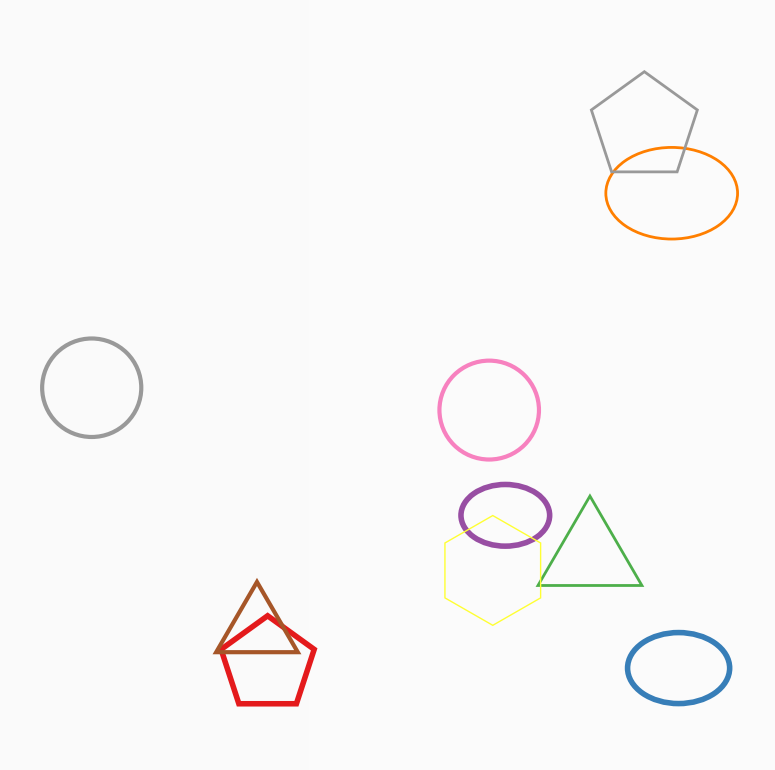[{"shape": "pentagon", "thickness": 2, "radius": 0.32, "center": [0.345, 0.137]}, {"shape": "oval", "thickness": 2, "radius": 0.33, "center": [0.876, 0.132]}, {"shape": "triangle", "thickness": 1, "radius": 0.39, "center": [0.761, 0.278]}, {"shape": "oval", "thickness": 2, "radius": 0.29, "center": [0.652, 0.331]}, {"shape": "oval", "thickness": 1, "radius": 0.42, "center": [0.867, 0.749]}, {"shape": "hexagon", "thickness": 0.5, "radius": 0.36, "center": [0.636, 0.259]}, {"shape": "triangle", "thickness": 1.5, "radius": 0.3, "center": [0.332, 0.183]}, {"shape": "circle", "thickness": 1.5, "radius": 0.32, "center": [0.631, 0.467]}, {"shape": "circle", "thickness": 1.5, "radius": 0.32, "center": [0.118, 0.496]}, {"shape": "pentagon", "thickness": 1, "radius": 0.36, "center": [0.831, 0.835]}]